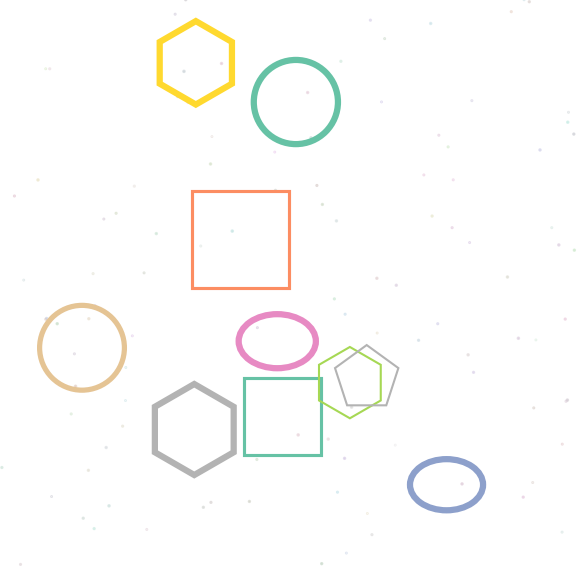[{"shape": "square", "thickness": 1.5, "radius": 0.33, "center": [0.489, 0.278]}, {"shape": "circle", "thickness": 3, "radius": 0.36, "center": [0.512, 0.822]}, {"shape": "square", "thickness": 1.5, "radius": 0.42, "center": [0.416, 0.584]}, {"shape": "oval", "thickness": 3, "radius": 0.32, "center": [0.773, 0.16]}, {"shape": "oval", "thickness": 3, "radius": 0.33, "center": [0.48, 0.408]}, {"shape": "hexagon", "thickness": 1, "radius": 0.31, "center": [0.606, 0.337]}, {"shape": "hexagon", "thickness": 3, "radius": 0.36, "center": [0.339, 0.89]}, {"shape": "circle", "thickness": 2.5, "radius": 0.37, "center": [0.142, 0.397]}, {"shape": "pentagon", "thickness": 1, "radius": 0.29, "center": [0.635, 0.344]}, {"shape": "hexagon", "thickness": 3, "radius": 0.39, "center": [0.336, 0.255]}]